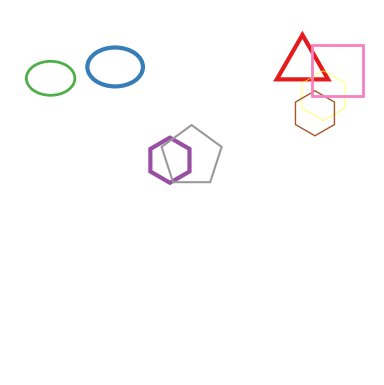[{"shape": "triangle", "thickness": 3, "radius": 0.39, "center": [0.786, 0.832]}, {"shape": "oval", "thickness": 3, "radius": 0.36, "center": [0.299, 0.826]}, {"shape": "oval", "thickness": 2, "radius": 0.31, "center": [0.131, 0.797]}, {"shape": "hexagon", "thickness": 3, "radius": 0.29, "center": [0.441, 0.584]}, {"shape": "hexagon", "thickness": 0.5, "radius": 0.32, "center": [0.84, 0.752]}, {"shape": "hexagon", "thickness": 1, "radius": 0.29, "center": [0.818, 0.706]}, {"shape": "square", "thickness": 2, "radius": 0.33, "center": [0.876, 0.816]}, {"shape": "pentagon", "thickness": 1.5, "radius": 0.41, "center": [0.498, 0.593]}]